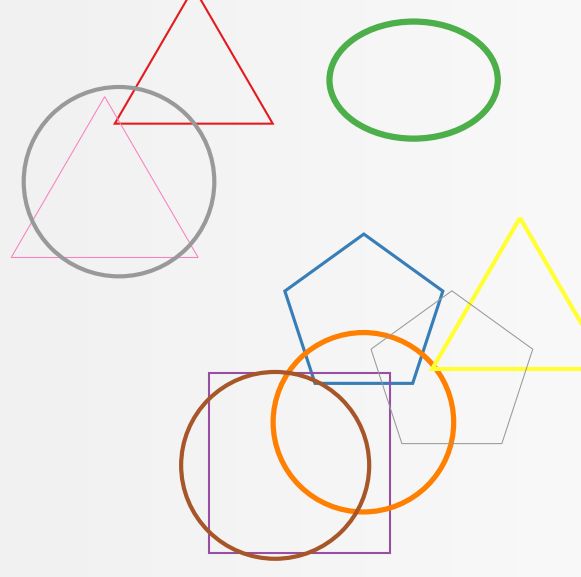[{"shape": "triangle", "thickness": 1, "radius": 0.78, "center": [0.333, 0.863]}, {"shape": "pentagon", "thickness": 1.5, "radius": 0.71, "center": [0.626, 0.451]}, {"shape": "oval", "thickness": 3, "radius": 0.72, "center": [0.712, 0.86]}, {"shape": "square", "thickness": 1, "radius": 0.78, "center": [0.516, 0.198]}, {"shape": "circle", "thickness": 2.5, "radius": 0.78, "center": [0.625, 0.268]}, {"shape": "triangle", "thickness": 2, "radius": 0.87, "center": [0.895, 0.447]}, {"shape": "circle", "thickness": 2, "radius": 0.81, "center": [0.473, 0.193]}, {"shape": "triangle", "thickness": 0.5, "radius": 0.93, "center": [0.18, 0.646]}, {"shape": "pentagon", "thickness": 0.5, "radius": 0.73, "center": [0.777, 0.349]}, {"shape": "circle", "thickness": 2, "radius": 0.82, "center": [0.205, 0.685]}]